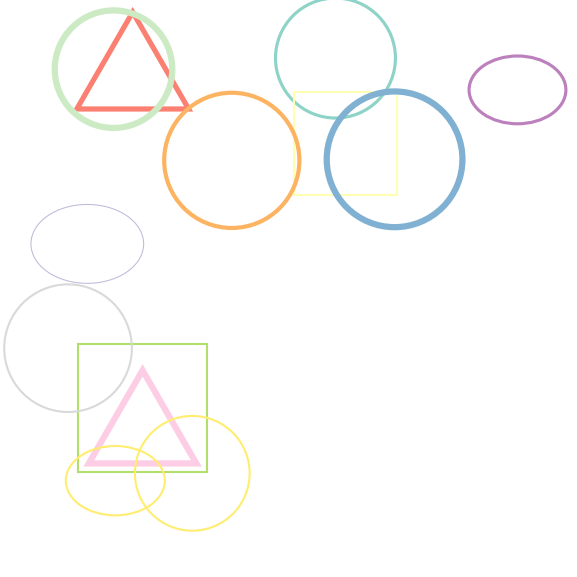[{"shape": "circle", "thickness": 1.5, "radius": 0.52, "center": [0.581, 0.899]}, {"shape": "square", "thickness": 1, "radius": 0.45, "center": [0.598, 0.75]}, {"shape": "oval", "thickness": 0.5, "radius": 0.49, "center": [0.151, 0.577]}, {"shape": "triangle", "thickness": 2.5, "radius": 0.56, "center": [0.23, 0.866]}, {"shape": "circle", "thickness": 3, "radius": 0.59, "center": [0.683, 0.723]}, {"shape": "circle", "thickness": 2, "radius": 0.59, "center": [0.401, 0.721]}, {"shape": "square", "thickness": 1, "radius": 0.55, "center": [0.247, 0.292]}, {"shape": "triangle", "thickness": 3, "radius": 0.54, "center": [0.247, 0.25]}, {"shape": "circle", "thickness": 1, "radius": 0.55, "center": [0.118, 0.396]}, {"shape": "oval", "thickness": 1.5, "radius": 0.42, "center": [0.896, 0.843]}, {"shape": "circle", "thickness": 3, "radius": 0.51, "center": [0.197, 0.879]}, {"shape": "circle", "thickness": 1, "radius": 0.5, "center": [0.333, 0.18]}, {"shape": "oval", "thickness": 1, "radius": 0.43, "center": [0.2, 0.167]}]